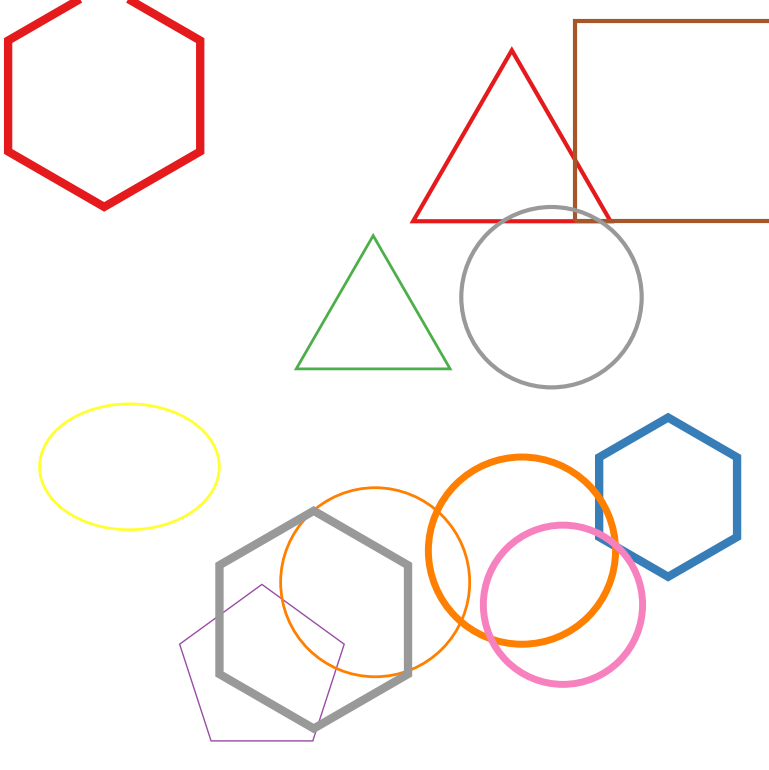[{"shape": "hexagon", "thickness": 3, "radius": 0.72, "center": [0.135, 0.875]}, {"shape": "triangle", "thickness": 1.5, "radius": 0.74, "center": [0.665, 0.787]}, {"shape": "hexagon", "thickness": 3, "radius": 0.52, "center": [0.868, 0.354]}, {"shape": "triangle", "thickness": 1, "radius": 0.58, "center": [0.485, 0.579]}, {"shape": "pentagon", "thickness": 0.5, "radius": 0.56, "center": [0.34, 0.129]}, {"shape": "circle", "thickness": 2.5, "radius": 0.61, "center": [0.678, 0.285]}, {"shape": "circle", "thickness": 1, "radius": 0.61, "center": [0.487, 0.244]}, {"shape": "oval", "thickness": 1, "radius": 0.58, "center": [0.168, 0.394]}, {"shape": "square", "thickness": 1.5, "radius": 0.65, "center": [0.876, 0.843]}, {"shape": "circle", "thickness": 2.5, "radius": 0.52, "center": [0.731, 0.215]}, {"shape": "circle", "thickness": 1.5, "radius": 0.59, "center": [0.716, 0.614]}, {"shape": "hexagon", "thickness": 3, "radius": 0.71, "center": [0.407, 0.195]}]